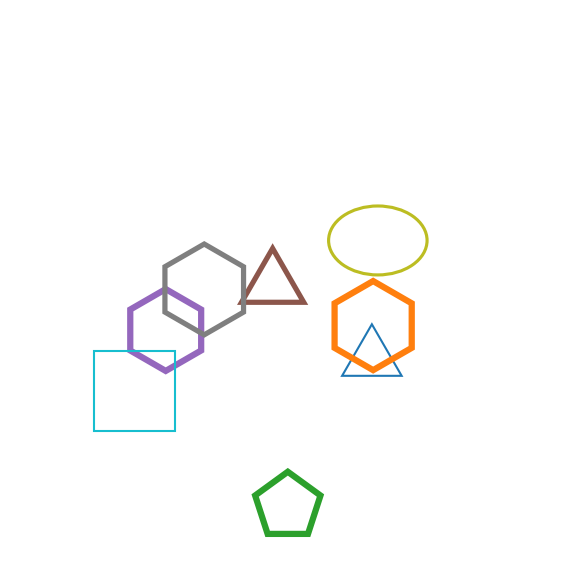[{"shape": "triangle", "thickness": 1, "radius": 0.3, "center": [0.644, 0.378]}, {"shape": "hexagon", "thickness": 3, "radius": 0.39, "center": [0.646, 0.435]}, {"shape": "pentagon", "thickness": 3, "radius": 0.3, "center": [0.498, 0.123]}, {"shape": "hexagon", "thickness": 3, "radius": 0.35, "center": [0.287, 0.428]}, {"shape": "triangle", "thickness": 2.5, "radius": 0.31, "center": [0.472, 0.507]}, {"shape": "hexagon", "thickness": 2.5, "radius": 0.39, "center": [0.354, 0.498]}, {"shape": "oval", "thickness": 1.5, "radius": 0.43, "center": [0.654, 0.583]}, {"shape": "square", "thickness": 1, "radius": 0.35, "center": [0.233, 0.322]}]